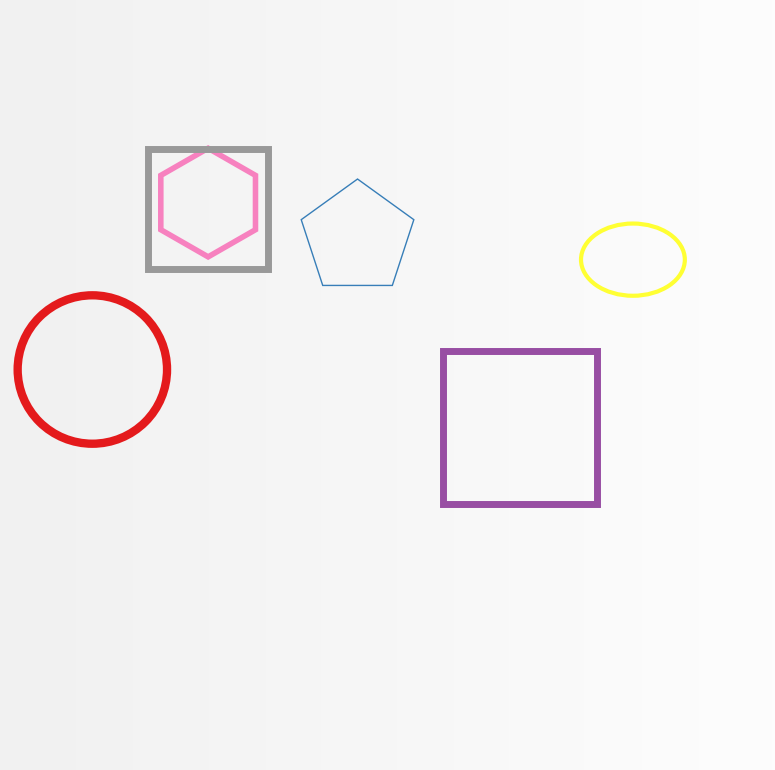[{"shape": "circle", "thickness": 3, "radius": 0.48, "center": [0.119, 0.52]}, {"shape": "pentagon", "thickness": 0.5, "radius": 0.38, "center": [0.461, 0.691]}, {"shape": "square", "thickness": 2.5, "radius": 0.5, "center": [0.671, 0.445]}, {"shape": "oval", "thickness": 1.5, "radius": 0.33, "center": [0.817, 0.663]}, {"shape": "hexagon", "thickness": 2, "radius": 0.35, "center": [0.269, 0.737]}, {"shape": "square", "thickness": 2.5, "radius": 0.39, "center": [0.269, 0.729]}]